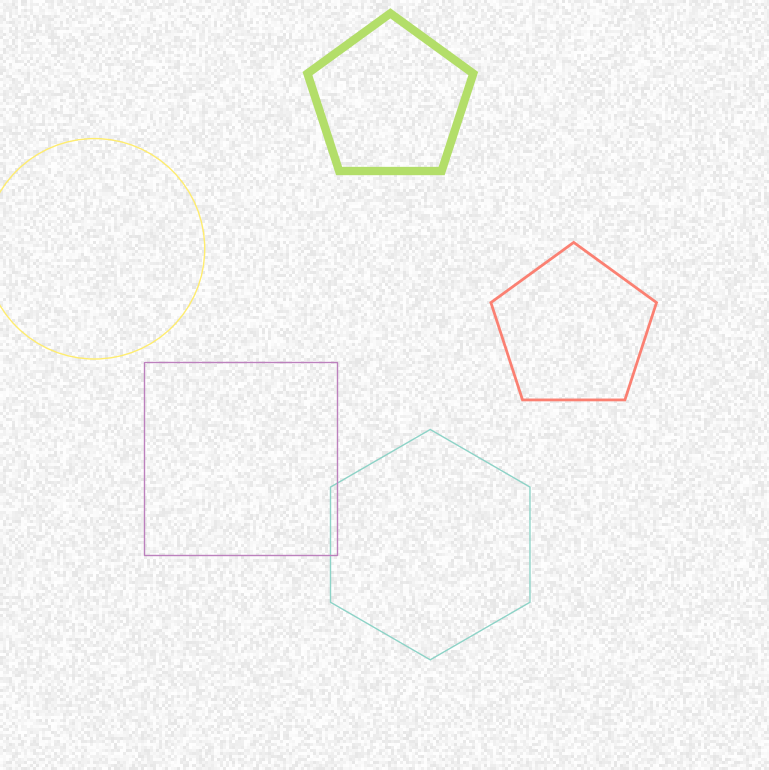[{"shape": "hexagon", "thickness": 0.5, "radius": 0.75, "center": [0.559, 0.293]}, {"shape": "pentagon", "thickness": 1, "radius": 0.57, "center": [0.745, 0.572]}, {"shape": "pentagon", "thickness": 3, "radius": 0.57, "center": [0.507, 0.869]}, {"shape": "square", "thickness": 0.5, "radius": 0.63, "center": [0.312, 0.404]}, {"shape": "circle", "thickness": 0.5, "radius": 0.72, "center": [0.123, 0.677]}]